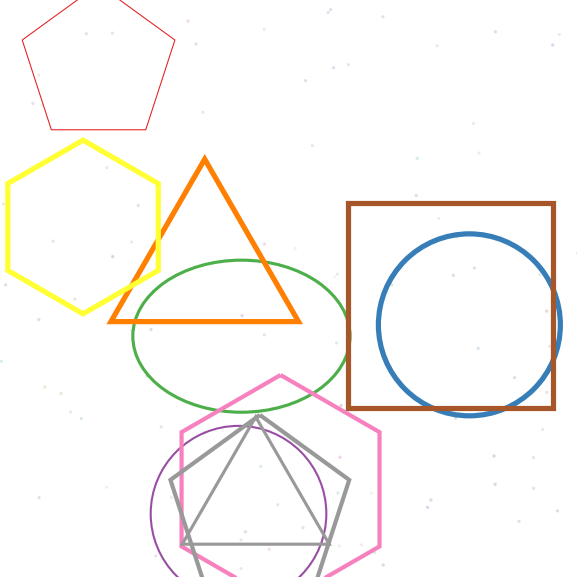[{"shape": "pentagon", "thickness": 0.5, "radius": 0.7, "center": [0.171, 0.887]}, {"shape": "circle", "thickness": 2.5, "radius": 0.79, "center": [0.813, 0.437]}, {"shape": "oval", "thickness": 1.5, "radius": 0.94, "center": [0.418, 0.417]}, {"shape": "circle", "thickness": 1, "radius": 0.76, "center": [0.413, 0.11]}, {"shape": "triangle", "thickness": 2.5, "radius": 0.94, "center": [0.354, 0.536]}, {"shape": "hexagon", "thickness": 2.5, "radius": 0.75, "center": [0.144, 0.606]}, {"shape": "square", "thickness": 2.5, "radius": 0.89, "center": [0.78, 0.47]}, {"shape": "hexagon", "thickness": 2, "radius": 0.99, "center": [0.486, 0.152]}, {"shape": "triangle", "thickness": 1.5, "radius": 0.73, "center": [0.443, 0.13]}, {"shape": "pentagon", "thickness": 2, "radius": 0.81, "center": [0.45, 0.118]}]